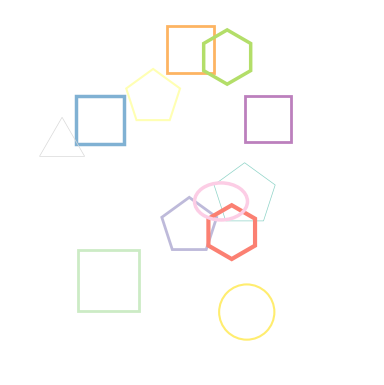[{"shape": "pentagon", "thickness": 0.5, "radius": 0.42, "center": [0.635, 0.494]}, {"shape": "pentagon", "thickness": 1.5, "radius": 0.37, "center": [0.398, 0.747]}, {"shape": "pentagon", "thickness": 2, "radius": 0.37, "center": [0.492, 0.412]}, {"shape": "hexagon", "thickness": 3, "radius": 0.35, "center": [0.602, 0.397]}, {"shape": "square", "thickness": 2.5, "radius": 0.31, "center": [0.259, 0.688]}, {"shape": "square", "thickness": 2, "radius": 0.3, "center": [0.494, 0.871]}, {"shape": "hexagon", "thickness": 2.5, "radius": 0.35, "center": [0.59, 0.852]}, {"shape": "oval", "thickness": 2.5, "radius": 0.34, "center": [0.574, 0.477]}, {"shape": "triangle", "thickness": 0.5, "radius": 0.34, "center": [0.161, 0.628]}, {"shape": "square", "thickness": 2, "radius": 0.3, "center": [0.696, 0.692]}, {"shape": "square", "thickness": 2, "radius": 0.4, "center": [0.282, 0.271]}, {"shape": "circle", "thickness": 1.5, "radius": 0.36, "center": [0.641, 0.189]}]